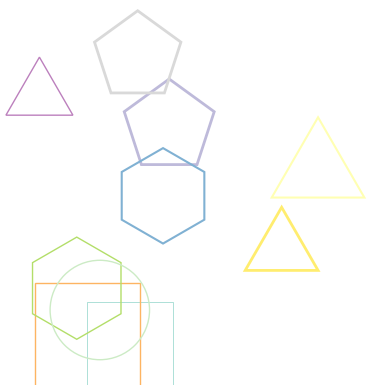[{"shape": "square", "thickness": 0.5, "radius": 0.56, "center": [0.338, 0.103]}, {"shape": "triangle", "thickness": 1.5, "radius": 0.69, "center": [0.826, 0.556]}, {"shape": "pentagon", "thickness": 2, "radius": 0.61, "center": [0.44, 0.672]}, {"shape": "hexagon", "thickness": 1.5, "radius": 0.62, "center": [0.423, 0.491]}, {"shape": "square", "thickness": 1, "radius": 0.68, "center": [0.227, 0.129]}, {"shape": "hexagon", "thickness": 1, "radius": 0.66, "center": [0.199, 0.251]}, {"shape": "pentagon", "thickness": 2, "radius": 0.59, "center": [0.358, 0.854]}, {"shape": "triangle", "thickness": 1, "radius": 0.5, "center": [0.102, 0.751]}, {"shape": "circle", "thickness": 1, "radius": 0.65, "center": [0.259, 0.195]}, {"shape": "triangle", "thickness": 2, "radius": 0.55, "center": [0.732, 0.352]}]